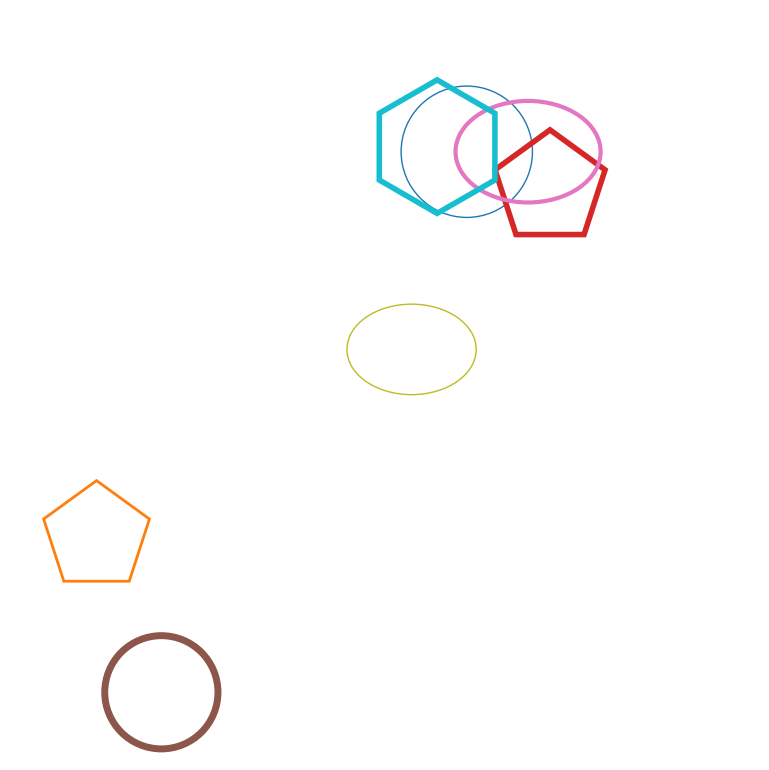[{"shape": "circle", "thickness": 0.5, "radius": 0.43, "center": [0.606, 0.803]}, {"shape": "pentagon", "thickness": 1, "radius": 0.36, "center": [0.125, 0.304]}, {"shape": "pentagon", "thickness": 2, "radius": 0.38, "center": [0.714, 0.756]}, {"shape": "circle", "thickness": 2.5, "radius": 0.37, "center": [0.21, 0.101]}, {"shape": "oval", "thickness": 1.5, "radius": 0.47, "center": [0.686, 0.803]}, {"shape": "oval", "thickness": 0.5, "radius": 0.42, "center": [0.535, 0.546]}, {"shape": "hexagon", "thickness": 2, "radius": 0.43, "center": [0.568, 0.81]}]